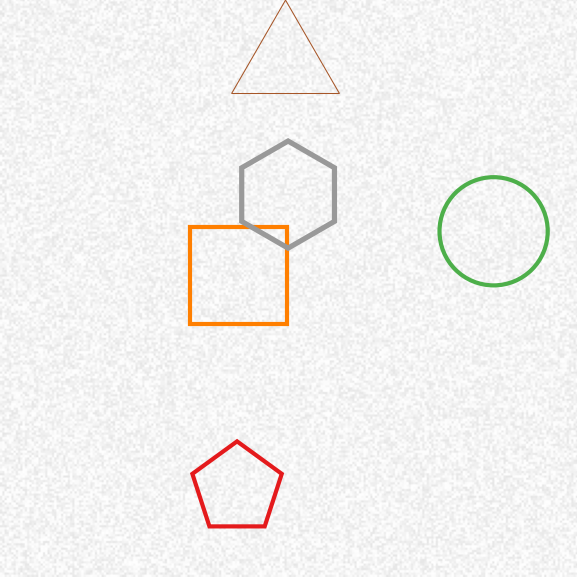[{"shape": "pentagon", "thickness": 2, "radius": 0.41, "center": [0.411, 0.153]}, {"shape": "circle", "thickness": 2, "radius": 0.47, "center": [0.855, 0.599]}, {"shape": "square", "thickness": 2, "radius": 0.42, "center": [0.413, 0.522]}, {"shape": "triangle", "thickness": 0.5, "radius": 0.54, "center": [0.494, 0.891]}, {"shape": "hexagon", "thickness": 2.5, "radius": 0.46, "center": [0.499, 0.662]}]